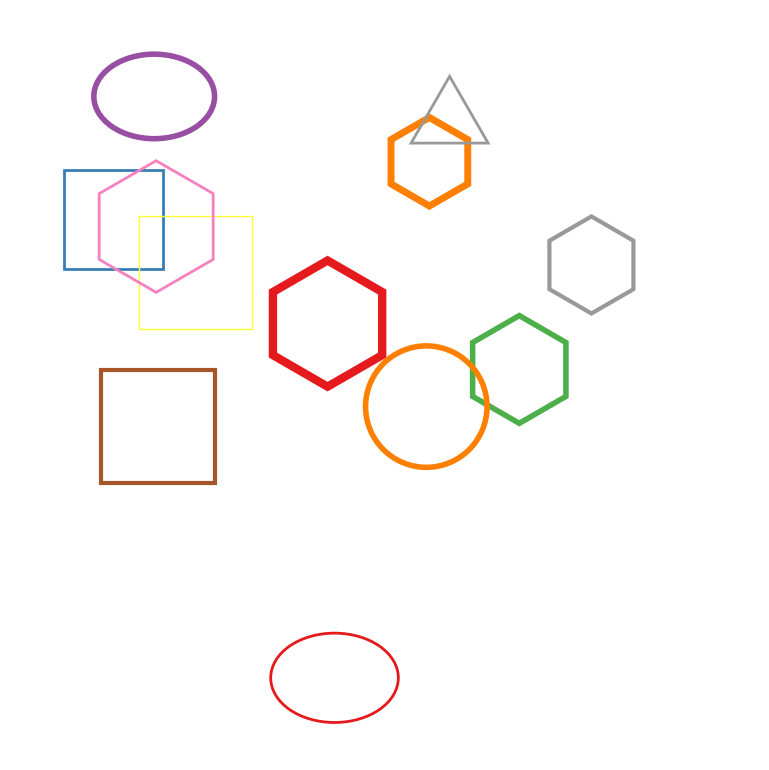[{"shape": "hexagon", "thickness": 3, "radius": 0.41, "center": [0.425, 0.58]}, {"shape": "oval", "thickness": 1, "radius": 0.41, "center": [0.434, 0.12]}, {"shape": "square", "thickness": 1, "radius": 0.32, "center": [0.147, 0.715]}, {"shape": "hexagon", "thickness": 2, "radius": 0.35, "center": [0.674, 0.52]}, {"shape": "oval", "thickness": 2, "radius": 0.39, "center": [0.2, 0.875]}, {"shape": "circle", "thickness": 2, "radius": 0.39, "center": [0.554, 0.472]}, {"shape": "hexagon", "thickness": 2.5, "radius": 0.29, "center": [0.558, 0.79]}, {"shape": "square", "thickness": 0.5, "radius": 0.37, "center": [0.253, 0.646]}, {"shape": "square", "thickness": 1.5, "radius": 0.37, "center": [0.205, 0.446]}, {"shape": "hexagon", "thickness": 1, "radius": 0.43, "center": [0.203, 0.706]}, {"shape": "triangle", "thickness": 1, "radius": 0.29, "center": [0.584, 0.843]}, {"shape": "hexagon", "thickness": 1.5, "radius": 0.32, "center": [0.768, 0.656]}]